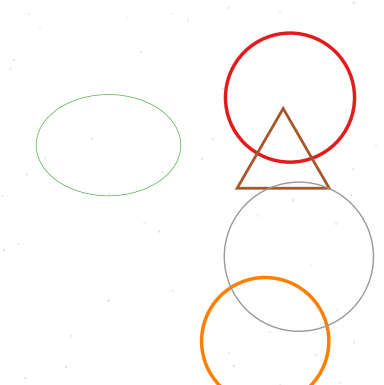[{"shape": "circle", "thickness": 2.5, "radius": 0.84, "center": [0.753, 0.746]}, {"shape": "oval", "thickness": 0.5, "radius": 0.94, "center": [0.282, 0.623]}, {"shape": "circle", "thickness": 2.5, "radius": 0.83, "center": [0.689, 0.114]}, {"shape": "triangle", "thickness": 2, "radius": 0.69, "center": [0.736, 0.58]}, {"shape": "circle", "thickness": 1, "radius": 0.97, "center": [0.776, 0.333]}]